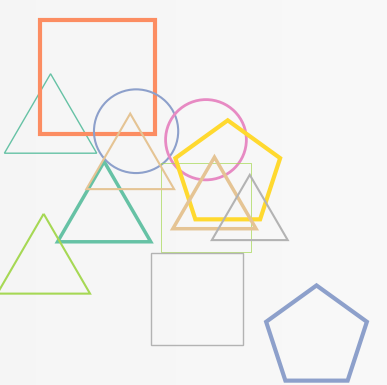[{"shape": "triangle", "thickness": 1, "radius": 0.69, "center": [0.13, 0.671]}, {"shape": "triangle", "thickness": 2.5, "radius": 0.69, "center": [0.269, 0.441]}, {"shape": "square", "thickness": 3, "radius": 0.74, "center": [0.253, 0.8]}, {"shape": "pentagon", "thickness": 3, "radius": 0.68, "center": [0.817, 0.122]}, {"shape": "circle", "thickness": 1.5, "radius": 0.54, "center": [0.351, 0.659]}, {"shape": "circle", "thickness": 2, "radius": 0.52, "center": [0.532, 0.637]}, {"shape": "triangle", "thickness": 1.5, "radius": 0.69, "center": [0.113, 0.306]}, {"shape": "square", "thickness": 0.5, "radius": 0.58, "center": [0.532, 0.461]}, {"shape": "pentagon", "thickness": 3, "radius": 0.71, "center": [0.588, 0.545]}, {"shape": "triangle", "thickness": 2.5, "radius": 0.62, "center": [0.553, 0.468]}, {"shape": "triangle", "thickness": 1.5, "radius": 0.65, "center": [0.336, 0.574]}, {"shape": "triangle", "thickness": 1.5, "radius": 0.57, "center": [0.645, 0.433]}, {"shape": "square", "thickness": 1, "radius": 0.6, "center": [0.508, 0.223]}]